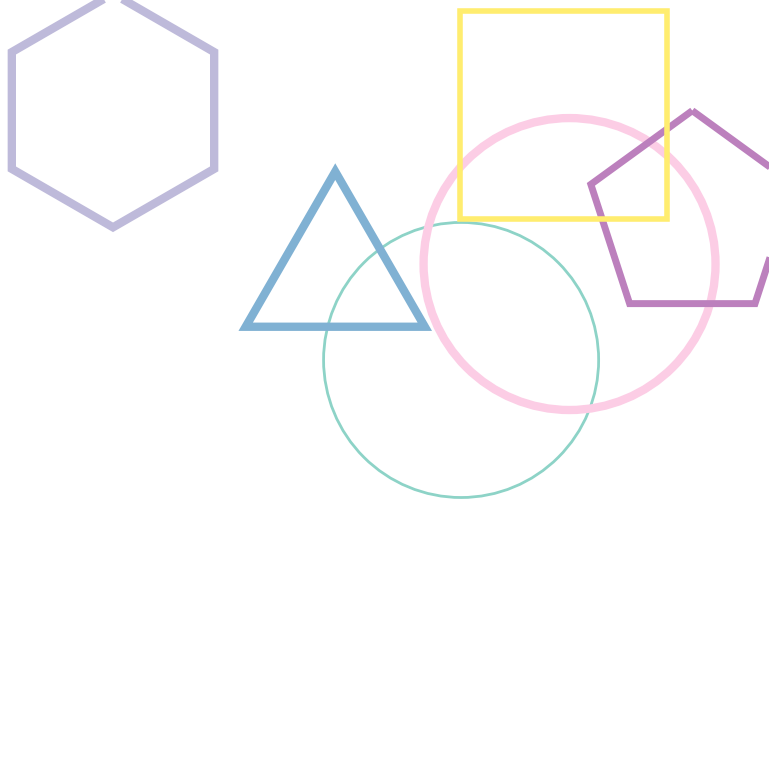[{"shape": "circle", "thickness": 1, "radius": 0.89, "center": [0.599, 0.532]}, {"shape": "hexagon", "thickness": 3, "radius": 0.76, "center": [0.147, 0.857]}, {"shape": "triangle", "thickness": 3, "radius": 0.67, "center": [0.435, 0.643]}, {"shape": "circle", "thickness": 3, "radius": 0.95, "center": [0.74, 0.657]}, {"shape": "pentagon", "thickness": 2.5, "radius": 0.69, "center": [0.899, 0.718]}, {"shape": "square", "thickness": 2, "radius": 0.67, "center": [0.732, 0.851]}]